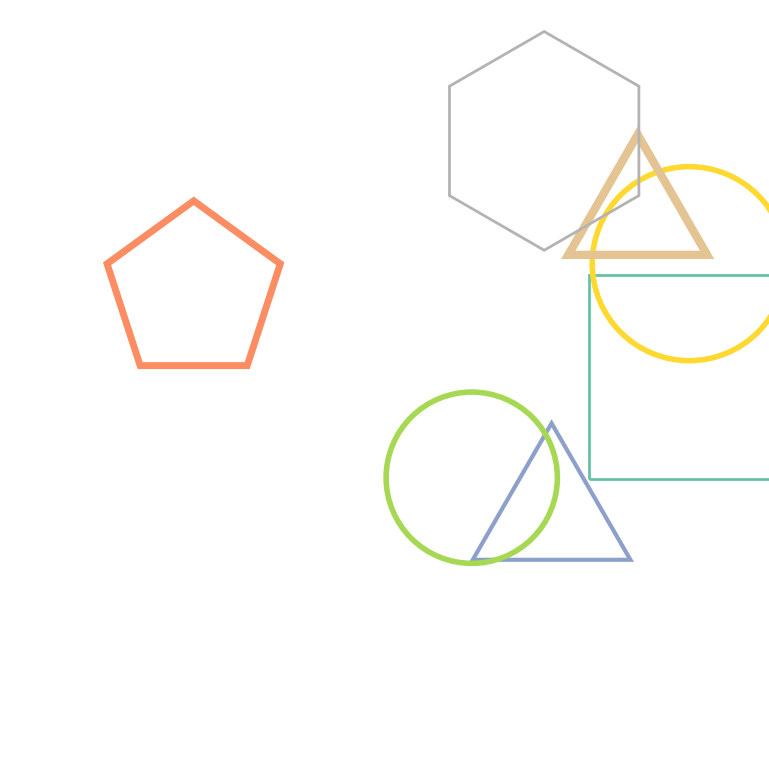[{"shape": "square", "thickness": 1, "radius": 0.66, "center": [0.897, 0.511]}, {"shape": "pentagon", "thickness": 2.5, "radius": 0.59, "center": [0.252, 0.621]}, {"shape": "triangle", "thickness": 1.5, "radius": 0.59, "center": [0.716, 0.332]}, {"shape": "circle", "thickness": 2, "radius": 0.56, "center": [0.613, 0.38]}, {"shape": "circle", "thickness": 2, "radius": 0.63, "center": [0.895, 0.658]}, {"shape": "triangle", "thickness": 3, "radius": 0.52, "center": [0.828, 0.721]}, {"shape": "hexagon", "thickness": 1, "radius": 0.71, "center": [0.707, 0.817]}]